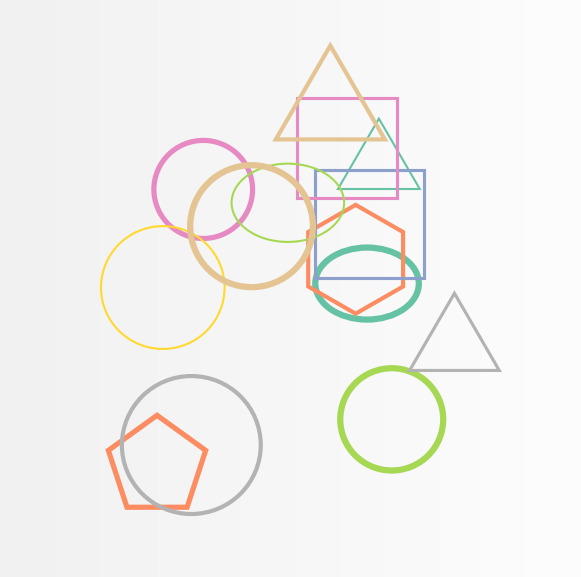[{"shape": "triangle", "thickness": 1, "radius": 0.41, "center": [0.652, 0.712]}, {"shape": "oval", "thickness": 3, "radius": 0.45, "center": [0.632, 0.508]}, {"shape": "pentagon", "thickness": 2.5, "radius": 0.44, "center": [0.27, 0.192]}, {"shape": "hexagon", "thickness": 2, "radius": 0.47, "center": [0.612, 0.55]}, {"shape": "square", "thickness": 1.5, "radius": 0.47, "center": [0.636, 0.612]}, {"shape": "square", "thickness": 1.5, "radius": 0.43, "center": [0.597, 0.743]}, {"shape": "circle", "thickness": 2.5, "radius": 0.42, "center": [0.35, 0.671]}, {"shape": "circle", "thickness": 3, "radius": 0.44, "center": [0.674, 0.273]}, {"shape": "oval", "thickness": 1, "radius": 0.48, "center": [0.495, 0.648]}, {"shape": "circle", "thickness": 1, "radius": 0.53, "center": [0.28, 0.501]}, {"shape": "circle", "thickness": 3, "radius": 0.53, "center": [0.433, 0.607]}, {"shape": "triangle", "thickness": 2, "radius": 0.54, "center": [0.568, 0.812]}, {"shape": "circle", "thickness": 2, "radius": 0.6, "center": [0.329, 0.229]}, {"shape": "triangle", "thickness": 1.5, "radius": 0.45, "center": [0.782, 0.402]}]